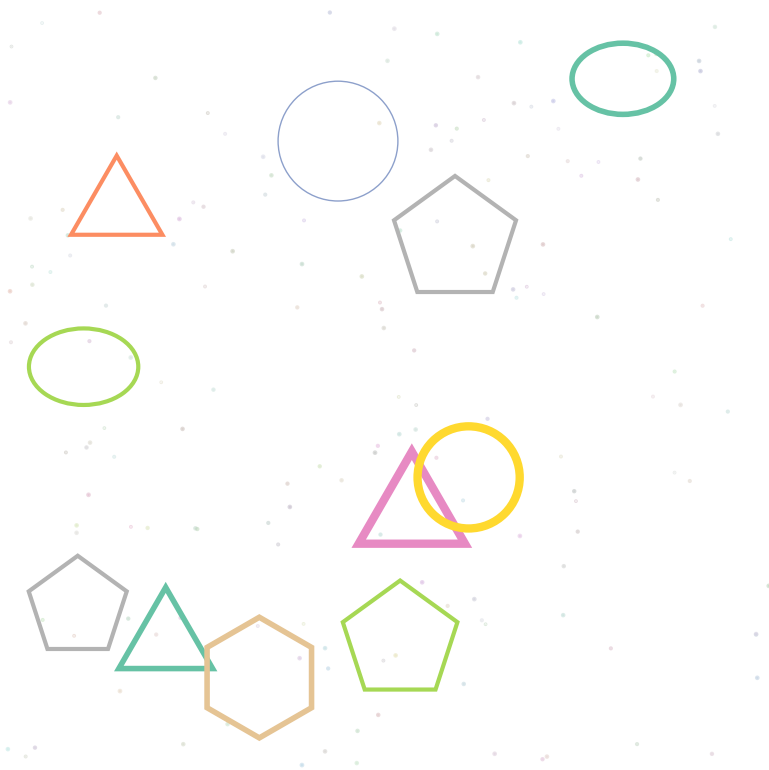[{"shape": "oval", "thickness": 2, "radius": 0.33, "center": [0.809, 0.898]}, {"shape": "triangle", "thickness": 2, "radius": 0.35, "center": [0.215, 0.167]}, {"shape": "triangle", "thickness": 1.5, "radius": 0.34, "center": [0.152, 0.729]}, {"shape": "circle", "thickness": 0.5, "radius": 0.39, "center": [0.439, 0.817]}, {"shape": "triangle", "thickness": 3, "radius": 0.4, "center": [0.535, 0.334]}, {"shape": "pentagon", "thickness": 1.5, "radius": 0.39, "center": [0.52, 0.168]}, {"shape": "oval", "thickness": 1.5, "radius": 0.36, "center": [0.109, 0.524]}, {"shape": "circle", "thickness": 3, "radius": 0.33, "center": [0.609, 0.38]}, {"shape": "hexagon", "thickness": 2, "radius": 0.39, "center": [0.337, 0.12]}, {"shape": "pentagon", "thickness": 1.5, "radius": 0.42, "center": [0.591, 0.688]}, {"shape": "pentagon", "thickness": 1.5, "radius": 0.33, "center": [0.101, 0.211]}]